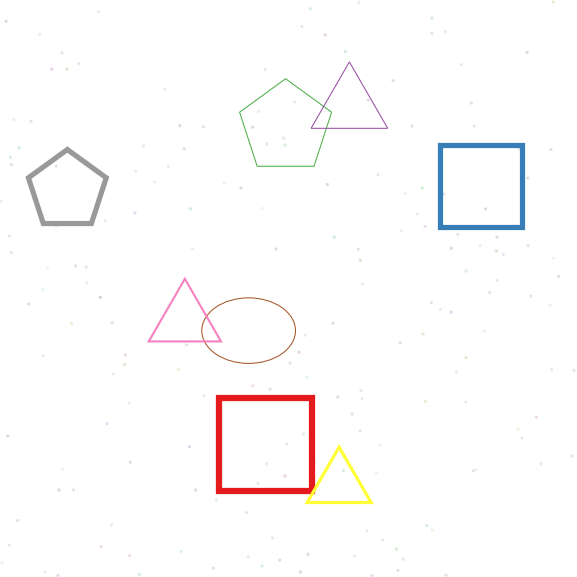[{"shape": "square", "thickness": 3, "radius": 0.4, "center": [0.46, 0.229]}, {"shape": "square", "thickness": 2.5, "radius": 0.36, "center": [0.833, 0.677]}, {"shape": "pentagon", "thickness": 0.5, "radius": 0.42, "center": [0.495, 0.779]}, {"shape": "triangle", "thickness": 0.5, "radius": 0.38, "center": [0.605, 0.815]}, {"shape": "triangle", "thickness": 1.5, "radius": 0.32, "center": [0.587, 0.161]}, {"shape": "oval", "thickness": 0.5, "radius": 0.41, "center": [0.431, 0.427]}, {"shape": "triangle", "thickness": 1, "radius": 0.36, "center": [0.32, 0.444]}, {"shape": "pentagon", "thickness": 2.5, "radius": 0.35, "center": [0.117, 0.669]}]